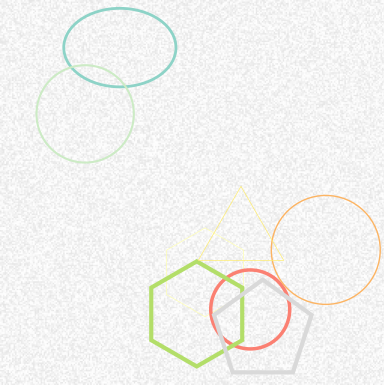[{"shape": "oval", "thickness": 2, "radius": 0.73, "center": [0.311, 0.876]}, {"shape": "hexagon", "thickness": 0.5, "radius": 0.58, "center": [0.533, 0.293]}, {"shape": "circle", "thickness": 2.5, "radius": 0.51, "center": [0.65, 0.196]}, {"shape": "circle", "thickness": 1, "radius": 0.71, "center": [0.846, 0.351]}, {"shape": "hexagon", "thickness": 3, "radius": 0.68, "center": [0.511, 0.185]}, {"shape": "pentagon", "thickness": 3, "radius": 0.67, "center": [0.683, 0.141]}, {"shape": "circle", "thickness": 1.5, "radius": 0.63, "center": [0.221, 0.704]}, {"shape": "triangle", "thickness": 0.5, "radius": 0.64, "center": [0.626, 0.388]}]